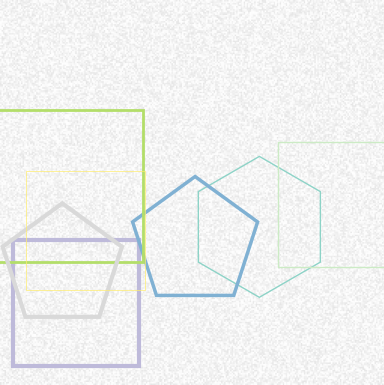[{"shape": "hexagon", "thickness": 1, "radius": 0.92, "center": [0.674, 0.411]}, {"shape": "square", "thickness": 3, "radius": 0.81, "center": [0.197, 0.213]}, {"shape": "pentagon", "thickness": 2.5, "radius": 0.85, "center": [0.507, 0.371]}, {"shape": "square", "thickness": 2, "radius": 0.99, "center": [0.173, 0.517]}, {"shape": "pentagon", "thickness": 3, "radius": 0.81, "center": [0.162, 0.309]}, {"shape": "square", "thickness": 1, "radius": 0.81, "center": [0.884, 0.469]}, {"shape": "square", "thickness": 0.5, "radius": 0.78, "center": [0.222, 0.401]}]